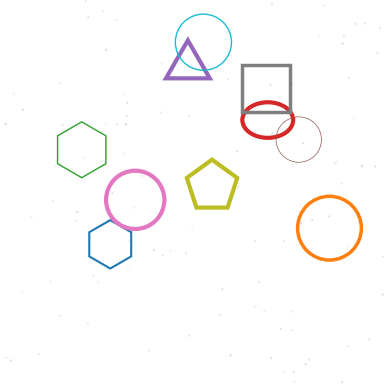[{"shape": "hexagon", "thickness": 1.5, "radius": 0.31, "center": [0.286, 0.365]}, {"shape": "circle", "thickness": 2.5, "radius": 0.41, "center": [0.856, 0.407]}, {"shape": "hexagon", "thickness": 1, "radius": 0.36, "center": [0.212, 0.611]}, {"shape": "oval", "thickness": 3, "radius": 0.33, "center": [0.695, 0.688]}, {"shape": "triangle", "thickness": 3, "radius": 0.33, "center": [0.488, 0.829]}, {"shape": "circle", "thickness": 0.5, "radius": 0.29, "center": [0.776, 0.637]}, {"shape": "circle", "thickness": 3, "radius": 0.38, "center": [0.351, 0.481]}, {"shape": "square", "thickness": 2.5, "radius": 0.31, "center": [0.692, 0.771]}, {"shape": "pentagon", "thickness": 3, "radius": 0.34, "center": [0.551, 0.517]}, {"shape": "circle", "thickness": 1, "radius": 0.36, "center": [0.528, 0.89]}]